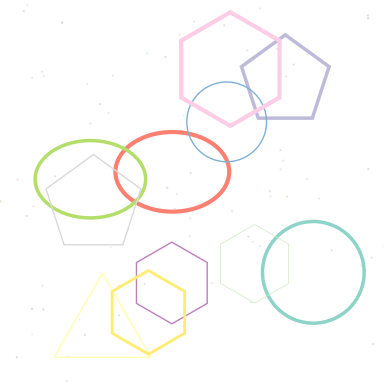[{"shape": "circle", "thickness": 2.5, "radius": 0.66, "center": [0.814, 0.293]}, {"shape": "triangle", "thickness": 1, "radius": 0.73, "center": [0.266, 0.145]}, {"shape": "pentagon", "thickness": 2.5, "radius": 0.6, "center": [0.741, 0.79]}, {"shape": "oval", "thickness": 3, "radius": 0.74, "center": [0.448, 0.554]}, {"shape": "circle", "thickness": 1, "radius": 0.52, "center": [0.589, 0.683]}, {"shape": "oval", "thickness": 2.5, "radius": 0.72, "center": [0.235, 0.534]}, {"shape": "hexagon", "thickness": 3, "radius": 0.74, "center": [0.598, 0.821]}, {"shape": "pentagon", "thickness": 1, "radius": 0.65, "center": [0.243, 0.469]}, {"shape": "hexagon", "thickness": 1, "radius": 0.53, "center": [0.446, 0.265]}, {"shape": "hexagon", "thickness": 0.5, "radius": 0.51, "center": [0.661, 0.315]}, {"shape": "hexagon", "thickness": 2, "radius": 0.54, "center": [0.385, 0.189]}]